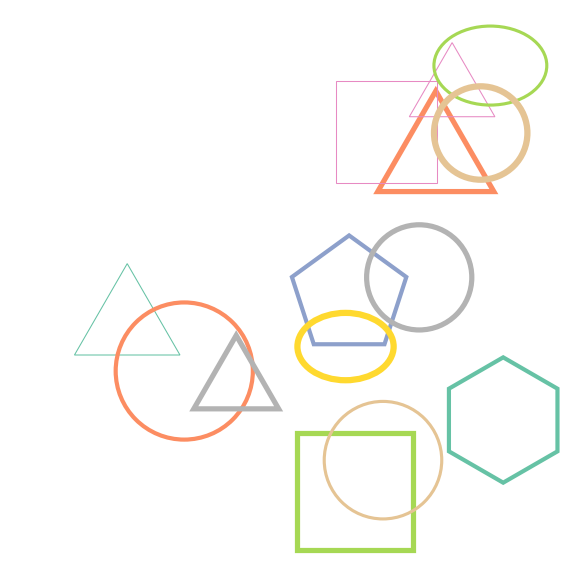[{"shape": "triangle", "thickness": 0.5, "radius": 0.53, "center": [0.22, 0.437]}, {"shape": "hexagon", "thickness": 2, "radius": 0.54, "center": [0.871, 0.272]}, {"shape": "circle", "thickness": 2, "radius": 0.59, "center": [0.319, 0.357]}, {"shape": "triangle", "thickness": 2.5, "radius": 0.58, "center": [0.755, 0.725]}, {"shape": "pentagon", "thickness": 2, "radius": 0.52, "center": [0.605, 0.487]}, {"shape": "triangle", "thickness": 0.5, "radius": 0.43, "center": [0.783, 0.84]}, {"shape": "square", "thickness": 0.5, "radius": 0.44, "center": [0.669, 0.77]}, {"shape": "oval", "thickness": 1.5, "radius": 0.49, "center": [0.849, 0.886]}, {"shape": "square", "thickness": 2.5, "radius": 0.5, "center": [0.615, 0.148]}, {"shape": "oval", "thickness": 3, "radius": 0.42, "center": [0.598, 0.399]}, {"shape": "circle", "thickness": 3, "radius": 0.4, "center": [0.832, 0.769]}, {"shape": "circle", "thickness": 1.5, "radius": 0.51, "center": [0.663, 0.202]}, {"shape": "circle", "thickness": 2.5, "radius": 0.46, "center": [0.726, 0.519]}, {"shape": "triangle", "thickness": 2.5, "radius": 0.42, "center": [0.409, 0.334]}]